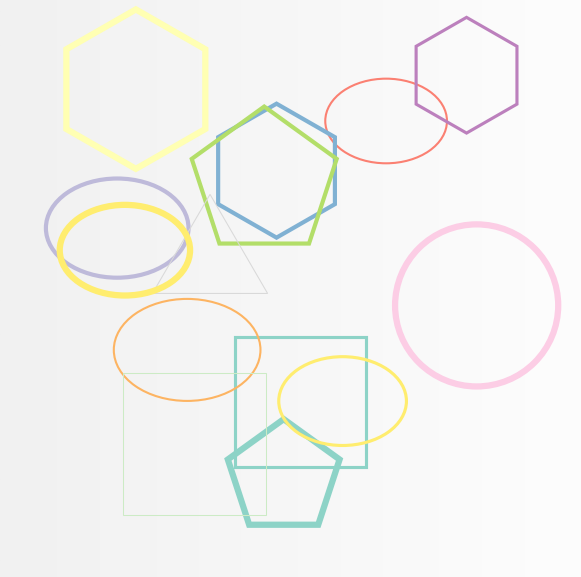[{"shape": "pentagon", "thickness": 3, "radius": 0.51, "center": [0.488, 0.172]}, {"shape": "square", "thickness": 1.5, "radius": 0.56, "center": [0.516, 0.303]}, {"shape": "hexagon", "thickness": 3, "radius": 0.69, "center": [0.234, 0.845]}, {"shape": "oval", "thickness": 2, "radius": 0.61, "center": [0.202, 0.604]}, {"shape": "oval", "thickness": 1, "radius": 0.52, "center": [0.664, 0.79]}, {"shape": "hexagon", "thickness": 2, "radius": 0.58, "center": [0.476, 0.704]}, {"shape": "oval", "thickness": 1, "radius": 0.63, "center": [0.322, 0.393]}, {"shape": "pentagon", "thickness": 2, "radius": 0.66, "center": [0.455, 0.683]}, {"shape": "circle", "thickness": 3, "radius": 0.7, "center": [0.82, 0.47]}, {"shape": "triangle", "thickness": 0.5, "radius": 0.57, "center": [0.361, 0.548]}, {"shape": "hexagon", "thickness": 1.5, "radius": 0.5, "center": [0.803, 0.869]}, {"shape": "square", "thickness": 0.5, "radius": 0.62, "center": [0.335, 0.231]}, {"shape": "oval", "thickness": 1.5, "radius": 0.55, "center": [0.589, 0.305]}, {"shape": "oval", "thickness": 3, "radius": 0.56, "center": [0.215, 0.566]}]